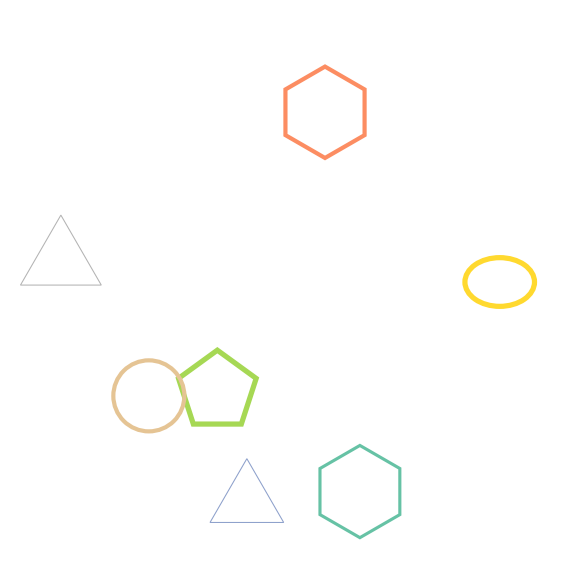[{"shape": "hexagon", "thickness": 1.5, "radius": 0.4, "center": [0.623, 0.148]}, {"shape": "hexagon", "thickness": 2, "radius": 0.4, "center": [0.563, 0.805]}, {"shape": "triangle", "thickness": 0.5, "radius": 0.37, "center": [0.427, 0.131]}, {"shape": "pentagon", "thickness": 2.5, "radius": 0.35, "center": [0.376, 0.322]}, {"shape": "oval", "thickness": 2.5, "radius": 0.3, "center": [0.865, 0.511]}, {"shape": "circle", "thickness": 2, "radius": 0.31, "center": [0.258, 0.314]}, {"shape": "triangle", "thickness": 0.5, "radius": 0.4, "center": [0.105, 0.546]}]